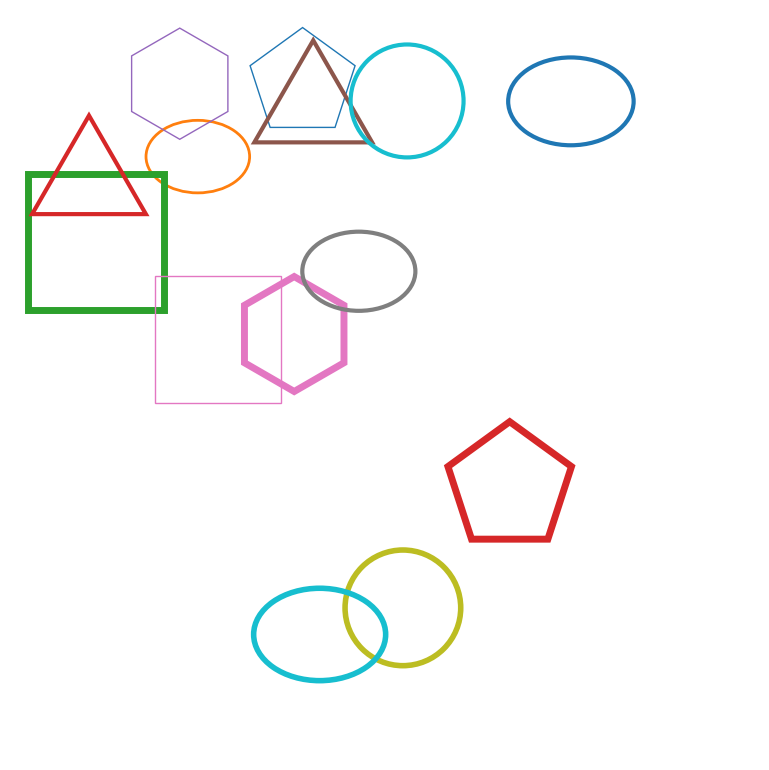[{"shape": "oval", "thickness": 1.5, "radius": 0.41, "center": [0.741, 0.868]}, {"shape": "pentagon", "thickness": 0.5, "radius": 0.36, "center": [0.393, 0.893]}, {"shape": "oval", "thickness": 1, "radius": 0.34, "center": [0.257, 0.797]}, {"shape": "square", "thickness": 2.5, "radius": 0.44, "center": [0.125, 0.685]}, {"shape": "triangle", "thickness": 1.5, "radius": 0.43, "center": [0.116, 0.765]}, {"shape": "pentagon", "thickness": 2.5, "radius": 0.42, "center": [0.662, 0.368]}, {"shape": "hexagon", "thickness": 0.5, "radius": 0.36, "center": [0.233, 0.891]}, {"shape": "triangle", "thickness": 1.5, "radius": 0.44, "center": [0.407, 0.859]}, {"shape": "square", "thickness": 0.5, "radius": 0.41, "center": [0.283, 0.559]}, {"shape": "hexagon", "thickness": 2.5, "radius": 0.37, "center": [0.382, 0.566]}, {"shape": "oval", "thickness": 1.5, "radius": 0.37, "center": [0.466, 0.648]}, {"shape": "circle", "thickness": 2, "radius": 0.38, "center": [0.523, 0.211]}, {"shape": "oval", "thickness": 2, "radius": 0.43, "center": [0.415, 0.176]}, {"shape": "circle", "thickness": 1.5, "radius": 0.37, "center": [0.529, 0.869]}]